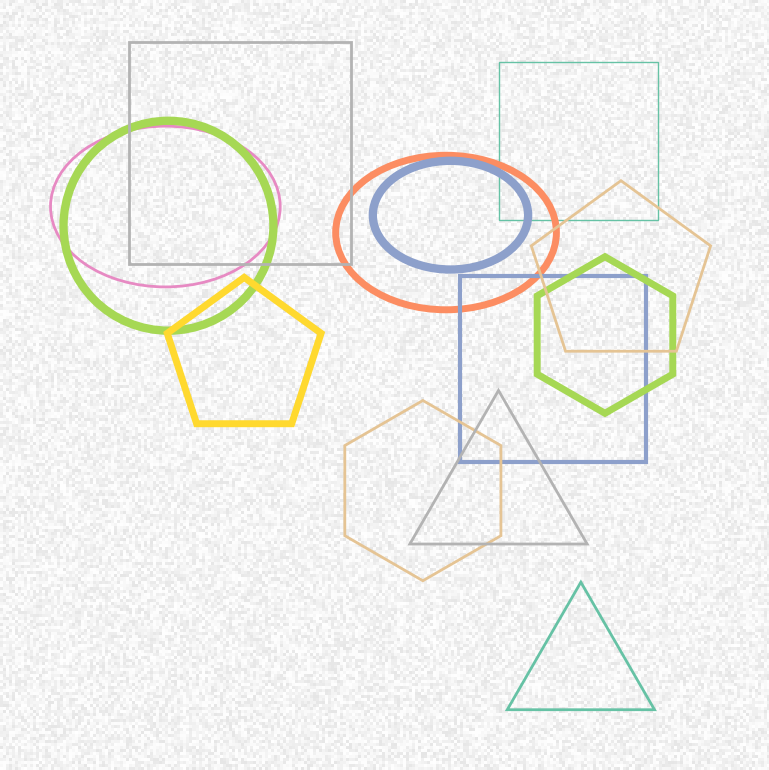[{"shape": "triangle", "thickness": 1, "radius": 0.55, "center": [0.754, 0.133]}, {"shape": "square", "thickness": 0.5, "radius": 0.51, "center": [0.751, 0.817]}, {"shape": "oval", "thickness": 2.5, "radius": 0.72, "center": [0.579, 0.698]}, {"shape": "square", "thickness": 1.5, "radius": 0.6, "center": [0.718, 0.52]}, {"shape": "oval", "thickness": 3, "radius": 0.5, "center": [0.585, 0.721]}, {"shape": "oval", "thickness": 1, "radius": 0.75, "center": [0.215, 0.732]}, {"shape": "hexagon", "thickness": 2.5, "radius": 0.51, "center": [0.786, 0.565]}, {"shape": "circle", "thickness": 3, "radius": 0.68, "center": [0.219, 0.707]}, {"shape": "pentagon", "thickness": 2.5, "radius": 0.53, "center": [0.317, 0.535]}, {"shape": "hexagon", "thickness": 1, "radius": 0.59, "center": [0.549, 0.363]}, {"shape": "pentagon", "thickness": 1, "radius": 0.61, "center": [0.806, 0.643]}, {"shape": "triangle", "thickness": 1, "radius": 0.66, "center": [0.647, 0.36]}, {"shape": "square", "thickness": 1, "radius": 0.72, "center": [0.312, 0.801]}]